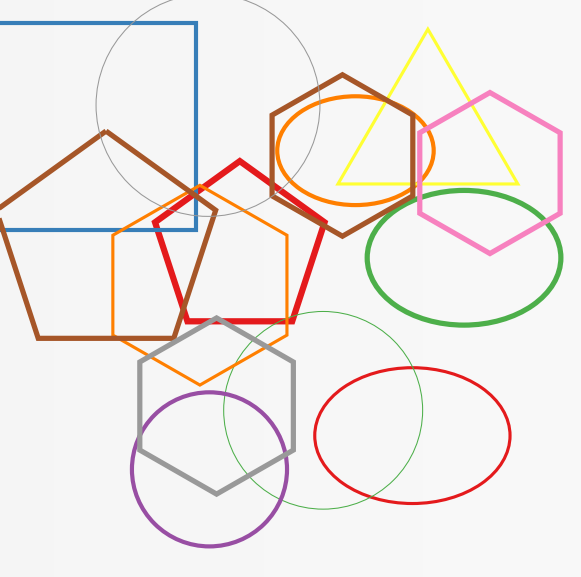[{"shape": "oval", "thickness": 1.5, "radius": 0.84, "center": [0.709, 0.245]}, {"shape": "pentagon", "thickness": 3, "radius": 0.77, "center": [0.413, 0.567]}, {"shape": "square", "thickness": 2, "radius": 0.9, "center": [0.159, 0.779]}, {"shape": "circle", "thickness": 0.5, "radius": 0.86, "center": [0.556, 0.289]}, {"shape": "oval", "thickness": 2.5, "radius": 0.83, "center": [0.798, 0.553]}, {"shape": "circle", "thickness": 2, "radius": 0.67, "center": [0.36, 0.186]}, {"shape": "hexagon", "thickness": 1.5, "radius": 0.86, "center": [0.344, 0.505]}, {"shape": "oval", "thickness": 2, "radius": 0.67, "center": [0.612, 0.738]}, {"shape": "triangle", "thickness": 1.5, "radius": 0.89, "center": [0.736, 0.77]}, {"shape": "hexagon", "thickness": 2.5, "radius": 0.7, "center": [0.589, 0.73]}, {"shape": "pentagon", "thickness": 2.5, "radius": 0.99, "center": [0.182, 0.574]}, {"shape": "hexagon", "thickness": 2.5, "radius": 0.7, "center": [0.843, 0.699]}, {"shape": "circle", "thickness": 0.5, "radius": 0.96, "center": [0.358, 0.817]}, {"shape": "hexagon", "thickness": 2.5, "radius": 0.76, "center": [0.373, 0.296]}]